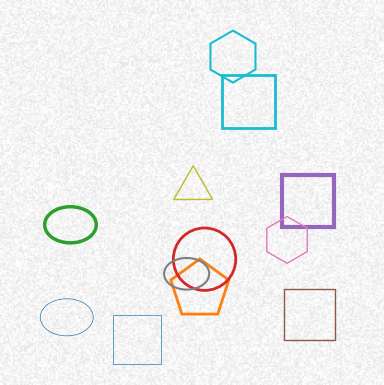[{"shape": "square", "thickness": 0.5, "radius": 0.32, "center": [0.356, 0.118]}, {"shape": "oval", "thickness": 0.5, "radius": 0.34, "center": [0.173, 0.176]}, {"shape": "pentagon", "thickness": 2, "radius": 0.4, "center": [0.519, 0.248]}, {"shape": "oval", "thickness": 2.5, "radius": 0.34, "center": [0.183, 0.416]}, {"shape": "circle", "thickness": 2, "radius": 0.41, "center": [0.531, 0.327]}, {"shape": "square", "thickness": 3, "radius": 0.34, "center": [0.8, 0.478]}, {"shape": "square", "thickness": 1, "radius": 0.33, "center": [0.804, 0.184]}, {"shape": "hexagon", "thickness": 1, "radius": 0.3, "center": [0.746, 0.377]}, {"shape": "oval", "thickness": 1.5, "radius": 0.29, "center": [0.485, 0.289]}, {"shape": "triangle", "thickness": 1, "radius": 0.29, "center": [0.502, 0.511]}, {"shape": "hexagon", "thickness": 1.5, "radius": 0.34, "center": [0.605, 0.853]}, {"shape": "square", "thickness": 2, "radius": 0.35, "center": [0.646, 0.737]}]